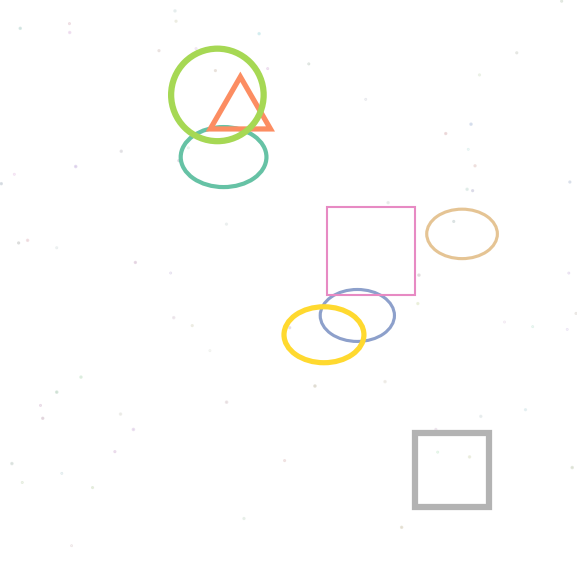[{"shape": "oval", "thickness": 2, "radius": 0.37, "center": [0.387, 0.727]}, {"shape": "triangle", "thickness": 2.5, "radius": 0.3, "center": [0.416, 0.806]}, {"shape": "oval", "thickness": 1.5, "radius": 0.32, "center": [0.619, 0.453]}, {"shape": "square", "thickness": 1, "radius": 0.38, "center": [0.643, 0.565]}, {"shape": "circle", "thickness": 3, "radius": 0.4, "center": [0.376, 0.835]}, {"shape": "oval", "thickness": 2.5, "radius": 0.35, "center": [0.561, 0.419]}, {"shape": "oval", "thickness": 1.5, "radius": 0.31, "center": [0.8, 0.594]}, {"shape": "square", "thickness": 3, "radius": 0.32, "center": [0.783, 0.185]}]